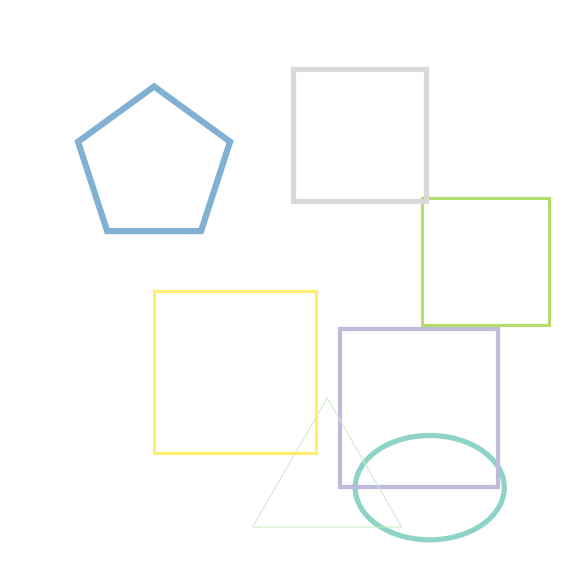[{"shape": "oval", "thickness": 2.5, "radius": 0.65, "center": [0.744, 0.155]}, {"shape": "square", "thickness": 2, "radius": 0.68, "center": [0.726, 0.293]}, {"shape": "pentagon", "thickness": 3, "radius": 0.69, "center": [0.267, 0.711]}, {"shape": "square", "thickness": 1.5, "radius": 0.55, "center": [0.841, 0.546]}, {"shape": "square", "thickness": 2.5, "radius": 0.58, "center": [0.623, 0.765]}, {"shape": "triangle", "thickness": 0.5, "radius": 0.75, "center": [0.566, 0.161]}, {"shape": "square", "thickness": 1.5, "radius": 0.7, "center": [0.407, 0.355]}]